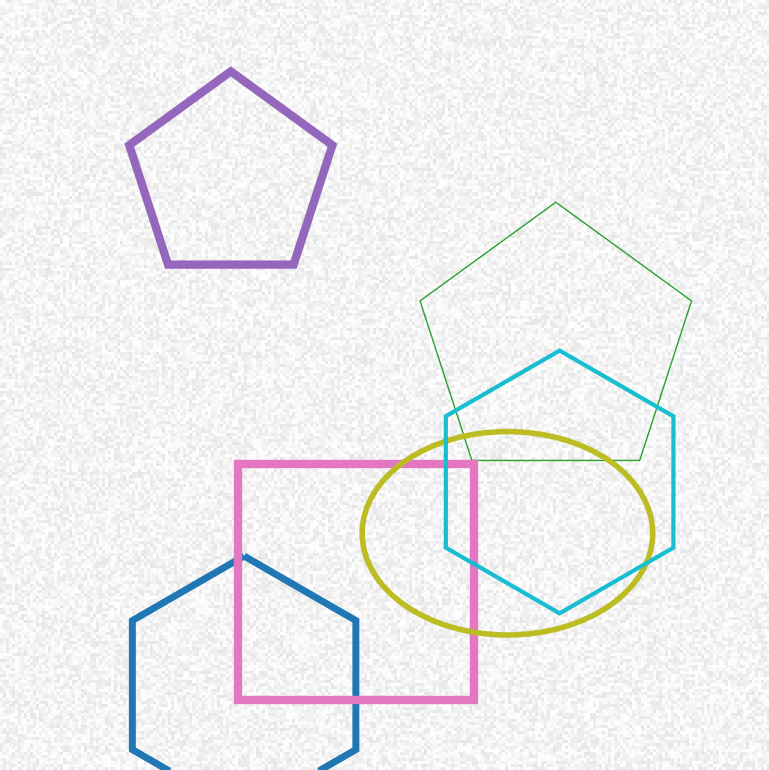[{"shape": "hexagon", "thickness": 2.5, "radius": 0.84, "center": [0.317, 0.11]}, {"shape": "pentagon", "thickness": 0.5, "radius": 0.93, "center": [0.722, 0.552]}, {"shape": "pentagon", "thickness": 3, "radius": 0.69, "center": [0.3, 0.769]}, {"shape": "square", "thickness": 3, "radius": 0.77, "center": [0.462, 0.244]}, {"shape": "oval", "thickness": 2, "radius": 0.94, "center": [0.659, 0.307]}, {"shape": "hexagon", "thickness": 1.5, "radius": 0.85, "center": [0.727, 0.374]}]